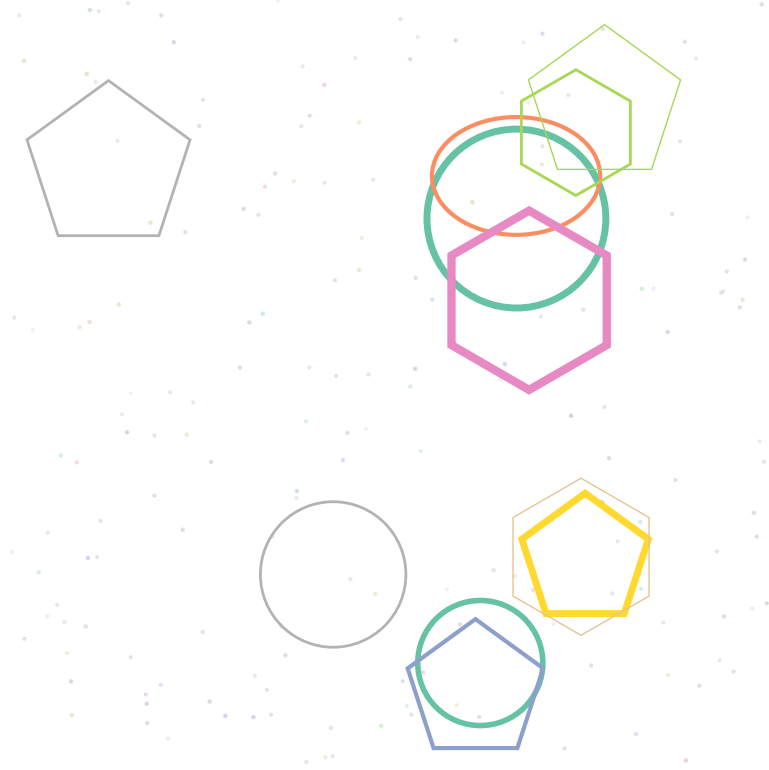[{"shape": "circle", "thickness": 2, "radius": 0.41, "center": [0.624, 0.139]}, {"shape": "circle", "thickness": 2.5, "radius": 0.58, "center": [0.671, 0.716]}, {"shape": "oval", "thickness": 1.5, "radius": 0.55, "center": [0.67, 0.771]}, {"shape": "pentagon", "thickness": 1.5, "radius": 0.46, "center": [0.617, 0.103]}, {"shape": "hexagon", "thickness": 3, "radius": 0.58, "center": [0.687, 0.61]}, {"shape": "hexagon", "thickness": 1, "radius": 0.41, "center": [0.748, 0.828]}, {"shape": "pentagon", "thickness": 0.5, "radius": 0.52, "center": [0.785, 0.864]}, {"shape": "pentagon", "thickness": 2.5, "radius": 0.43, "center": [0.76, 0.273]}, {"shape": "hexagon", "thickness": 0.5, "radius": 0.51, "center": [0.755, 0.277]}, {"shape": "circle", "thickness": 1, "radius": 0.47, "center": [0.433, 0.254]}, {"shape": "pentagon", "thickness": 1, "radius": 0.56, "center": [0.141, 0.784]}]